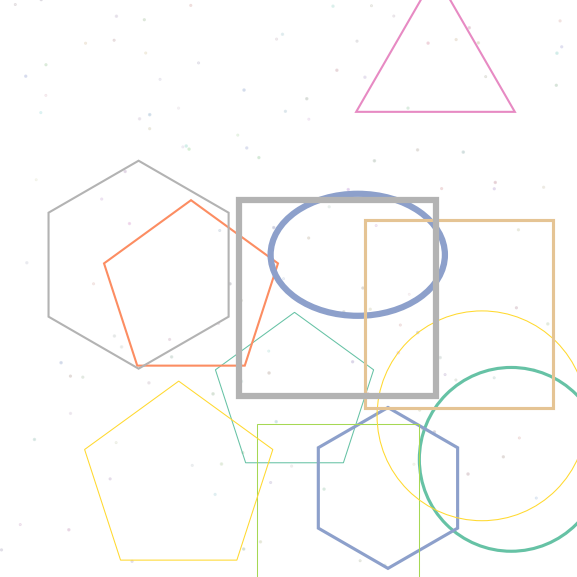[{"shape": "pentagon", "thickness": 0.5, "radius": 0.72, "center": [0.51, 0.314]}, {"shape": "circle", "thickness": 1.5, "radius": 0.8, "center": [0.885, 0.204]}, {"shape": "pentagon", "thickness": 1, "radius": 0.79, "center": [0.331, 0.494]}, {"shape": "hexagon", "thickness": 1.5, "radius": 0.7, "center": [0.672, 0.154]}, {"shape": "oval", "thickness": 3, "radius": 0.75, "center": [0.62, 0.558]}, {"shape": "triangle", "thickness": 1, "radius": 0.79, "center": [0.754, 0.885]}, {"shape": "square", "thickness": 0.5, "radius": 0.7, "center": [0.585, 0.124]}, {"shape": "circle", "thickness": 0.5, "radius": 0.91, "center": [0.835, 0.279]}, {"shape": "pentagon", "thickness": 0.5, "radius": 0.86, "center": [0.309, 0.168]}, {"shape": "square", "thickness": 1.5, "radius": 0.81, "center": [0.795, 0.455]}, {"shape": "hexagon", "thickness": 1, "radius": 0.9, "center": [0.24, 0.541]}, {"shape": "square", "thickness": 3, "radius": 0.85, "center": [0.584, 0.483]}]